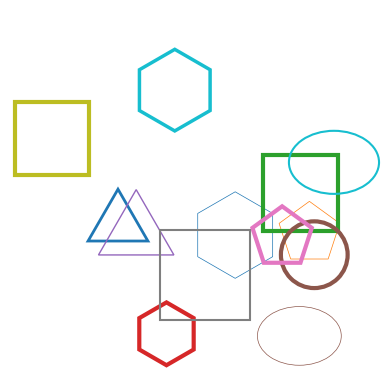[{"shape": "triangle", "thickness": 2, "radius": 0.45, "center": [0.306, 0.419]}, {"shape": "hexagon", "thickness": 0.5, "radius": 0.56, "center": [0.611, 0.389]}, {"shape": "pentagon", "thickness": 0.5, "radius": 0.41, "center": [0.804, 0.394]}, {"shape": "square", "thickness": 3, "radius": 0.49, "center": [0.781, 0.499]}, {"shape": "hexagon", "thickness": 3, "radius": 0.41, "center": [0.432, 0.133]}, {"shape": "triangle", "thickness": 1, "radius": 0.57, "center": [0.354, 0.394]}, {"shape": "circle", "thickness": 3, "radius": 0.43, "center": [0.816, 0.338]}, {"shape": "oval", "thickness": 0.5, "radius": 0.54, "center": [0.778, 0.128]}, {"shape": "pentagon", "thickness": 3, "radius": 0.41, "center": [0.733, 0.383]}, {"shape": "square", "thickness": 1.5, "radius": 0.59, "center": [0.531, 0.286]}, {"shape": "square", "thickness": 3, "radius": 0.48, "center": [0.135, 0.64]}, {"shape": "oval", "thickness": 1.5, "radius": 0.59, "center": [0.867, 0.578]}, {"shape": "hexagon", "thickness": 2.5, "radius": 0.53, "center": [0.454, 0.766]}]